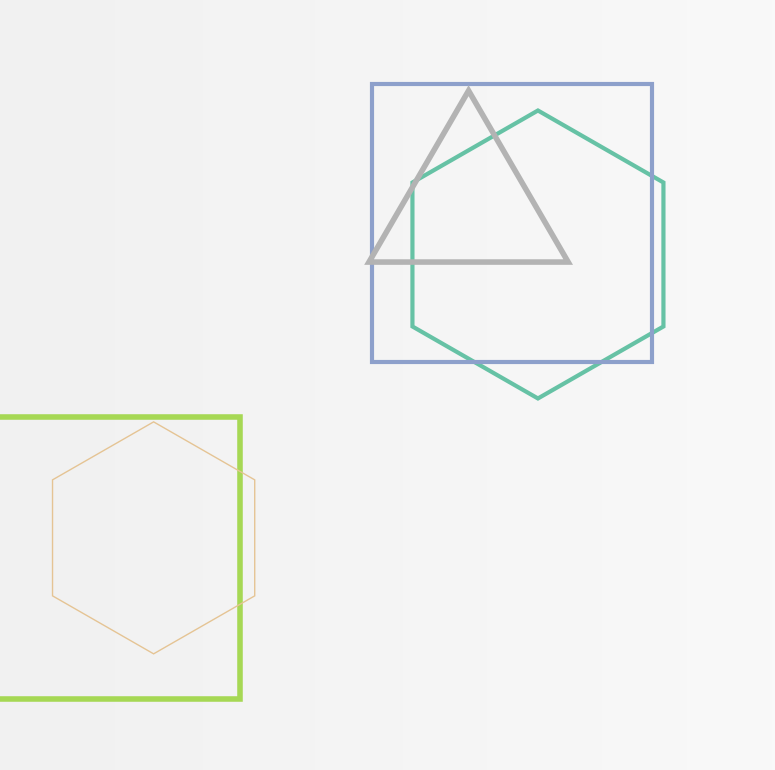[{"shape": "hexagon", "thickness": 1.5, "radius": 0.93, "center": [0.694, 0.67]}, {"shape": "square", "thickness": 1.5, "radius": 0.9, "center": [0.661, 0.71]}, {"shape": "square", "thickness": 2, "radius": 0.92, "center": [0.126, 0.275]}, {"shape": "hexagon", "thickness": 0.5, "radius": 0.75, "center": [0.198, 0.301]}, {"shape": "triangle", "thickness": 2, "radius": 0.74, "center": [0.605, 0.734]}]